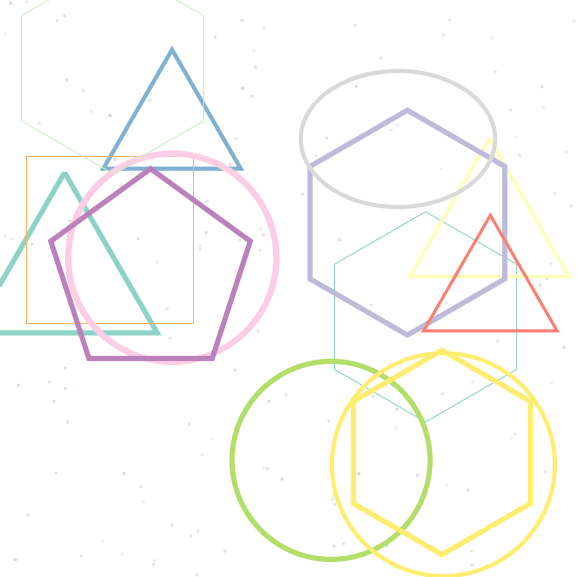[{"shape": "triangle", "thickness": 2.5, "radius": 0.93, "center": [0.112, 0.515]}, {"shape": "hexagon", "thickness": 0.5, "radius": 0.91, "center": [0.737, 0.45]}, {"shape": "triangle", "thickness": 1.5, "radius": 0.79, "center": [0.847, 0.6]}, {"shape": "hexagon", "thickness": 2.5, "radius": 0.97, "center": [0.705, 0.614]}, {"shape": "triangle", "thickness": 1.5, "radius": 0.67, "center": [0.849, 0.493]}, {"shape": "triangle", "thickness": 2, "radius": 0.69, "center": [0.298, 0.776]}, {"shape": "square", "thickness": 0.5, "radius": 0.72, "center": [0.19, 0.584]}, {"shape": "circle", "thickness": 2.5, "radius": 0.86, "center": [0.573, 0.202]}, {"shape": "circle", "thickness": 3, "radius": 0.9, "center": [0.298, 0.553]}, {"shape": "oval", "thickness": 2, "radius": 0.84, "center": [0.689, 0.758]}, {"shape": "pentagon", "thickness": 2.5, "radius": 0.91, "center": [0.261, 0.525]}, {"shape": "hexagon", "thickness": 0.5, "radius": 0.91, "center": [0.195, 0.881]}, {"shape": "hexagon", "thickness": 2.5, "radius": 0.88, "center": [0.765, 0.216]}, {"shape": "circle", "thickness": 2, "radius": 0.97, "center": [0.768, 0.195]}]